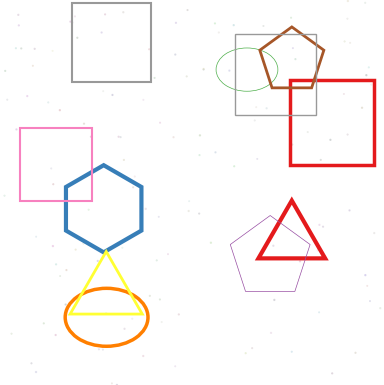[{"shape": "triangle", "thickness": 3, "radius": 0.5, "center": [0.758, 0.379]}, {"shape": "square", "thickness": 2.5, "radius": 0.55, "center": [0.862, 0.681]}, {"shape": "hexagon", "thickness": 3, "radius": 0.57, "center": [0.269, 0.458]}, {"shape": "oval", "thickness": 0.5, "radius": 0.4, "center": [0.642, 0.819]}, {"shape": "pentagon", "thickness": 0.5, "radius": 0.54, "center": [0.702, 0.331]}, {"shape": "oval", "thickness": 2.5, "radius": 0.54, "center": [0.277, 0.176]}, {"shape": "triangle", "thickness": 2, "radius": 0.54, "center": [0.276, 0.238]}, {"shape": "pentagon", "thickness": 2, "radius": 0.44, "center": [0.758, 0.843]}, {"shape": "square", "thickness": 1.5, "radius": 0.47, "center": [0.146, 0.573]}, {"shape": "square", "thickness": 1, "radius": 0.53, "center": [0.716, 0.806]}, {"shape": "square", "thickness": 1.5, "radius": 0.51, "center": [0.289, 0.89]}]